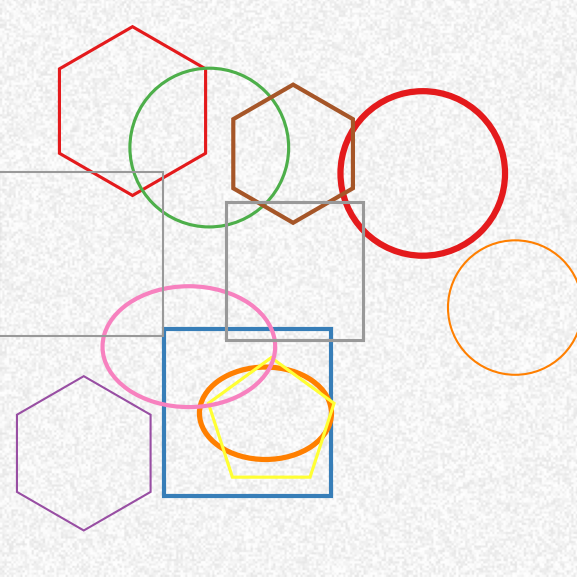[{"shape": "circle", "thickness": 3, "radius": 0.71, "center": [0.732, 0.699]}, {"shape": "hexagon", "thickness": 1.5, "radius": 0.73, "center": [0.229, 0.807]}, {"shape": "square", "thickness": 2, "radius": 0.72, "center": [0.429, 0.284]}, {"shape": "circle", "thickness": 1.5, "radius": 0.69, "center": [0.362, 0.744]}, {"shape": "hexagon", "thickness": 1, "radius": 0.67, "center": [0.145, 0.214]}, {"shape": "oval", "thickness": 2.5, "radius": 0.57, "center": [0.46, 0.283]}, {"shape": "circle", "thickness": 1, "radius": 0.58, "center": [0.892, 0.467]}, {"shape": "pentagon", "thickness": 1.5, "radius": 0.57, "center": [0.47, 0.265]}, {"shape": "hexagon", "thickness": 2, "radius": 0.6, "center": [0.508, 0.733]}, {"shape": "oval", "thickness": 2, "radius": 0.75, "center": [0.327, 0.399]}, {"shape": "square", "thickness": 1, "radius": 0.71, "center": [0.141, 0.56]}, {"shape": "square", "thickness": 1.5, "radius": 0.6, "center": [0.51, 0.53]}]